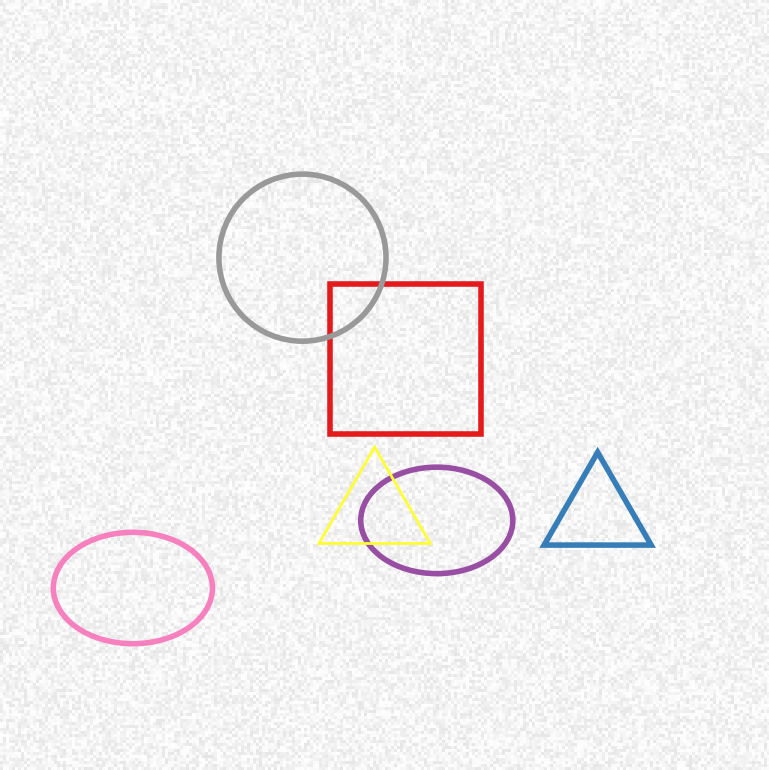[{"shape": "square", "thickness": 2, "radius": 0.49, "center": [0.526, 0.534]}, {"shape": "triangle", "thickness": 2, "radius": 0.4, "center": [0.776, 0.332]}, {"shape": "oval", "thickness": 2, "radius": 0.49, "center": [0.567, 0.324]}, {"shape": "triangle", "thickness": 1, "radius": 0.42, "center": [0.486, 0.336]}, {"shape": "oval", "thickness": 2, "radius": 0.52, "center": [0.173, 0.236]}, {"shape": "circle", "thickness": 2, "radius": 0.54, "center": [0.393, 0.665]}]